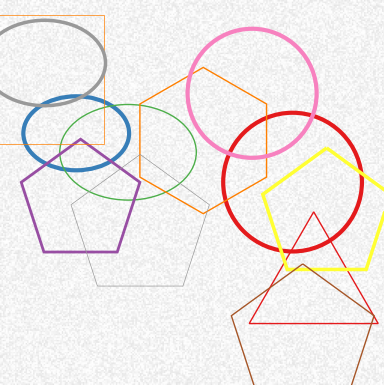[{"shape": "triangle", "thickness": 1, "radius": 0.97, "center": [0.815, 0.256]}, {"shape": "circle", "thickness": 3, "radius": 0.9, "center": [0.76, 0.527]}, {"shape": "oval", "thickness": 3, "radius": 0.69, "center": [0.198, 0.654]}, {"shape": "oval", "thickness": 1, "radius": 0.89, "center": [0.333, 0.604]}, {"shape": "pentagon", "thickness": 2, "radius": 0.81, "center": [0.209, 0.476]}, {"shape": "hexagon", "thickness": 1, "radius": 0.95, "center": [0.528, 0.635]}, {"shape": "square", "thickness": 0.5, "radius": 0.84, "center": [0.102, 0.794]}, {"shape": "pentagon", "thickness": 2.5, "radius": 0.87, "center": [0.849, 0.441]}, {"shape": "pentagon", "thickness": 1, "radius": 0.97, "center": [0.786, 0.12]}, {"shape": "circle", "thickness": 3, "radius": 0.84, "center": [0.655, 0.758]}, {"shape": "oval", "thickness": 2.5, "radius": 0.79, "center": [0.116, 0.836]}, {"shape": "pentagon", "thickness": 0.5, "radius": 0.94, "center": [0.364, 0.41]}]